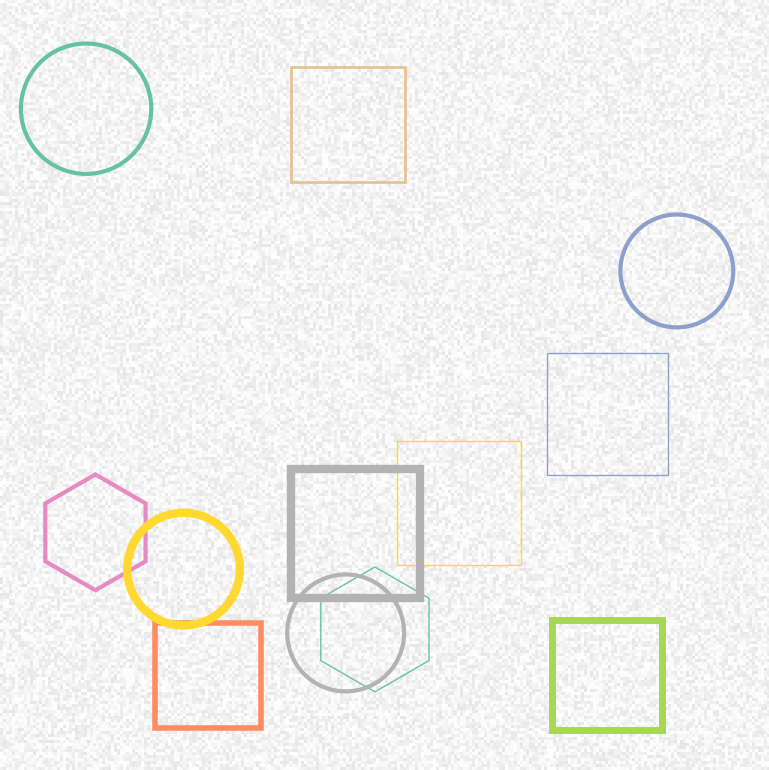[{"shape": "hexagon", "thickness": 0.5, "radius": 0.41, "center": [0.487, 0.183]}, {"shape": "circle", "thickness": 1.5, "radius": 0.42, "center": [0.112, 0.859]}, {"shape": "square", "thickness": 2, "radius": 0.34, "center": [0.27, 0.123]}, {"shape": "square", "thickness": 0.5, "radius": 0.39, "center": [0.789, 0.462]}, {"shape": "circle", "thickness": 1.5, "radius": 0.37, "center": [0.879, 0.648]}, {"shape": "hexagon", "thickness": 1.5, "radius": 0.38, "center": [0.124, 0.309]}, {"shape": "square", "thickness": 2.5, "radius": 0.36, "center": [0.788, 0.123]}, {"shape": "square", "thickness": 0.5, "radius": 0.4, "center": [0.596, 0.347]}, {"shape": "circle", "thickness": 3, "radius": 0.37, "center": [0.238, 0.261]}, {"shape": "square", "thickness": 1, "radius": 0.37, "center": [0.452, 0.839]}, {"shape": "circle", "thickness": 1.5, "radius": 0.38, "center": [0.449, 0.178]}, {"shape": "square", "thickness": 3, "radius": 0.42, "center": [0.462, 0.307]}]